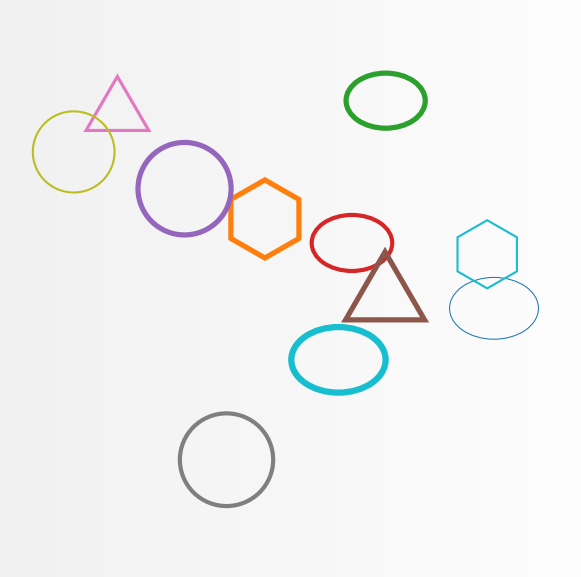[{"shape": "oval", "thickness": 0.5, "radius": 0.38, "center": [0.85, 0.465]}, {"shape": "hexagon", "thickness": 2.5, "radius": 0.34, "center": [0.456, 0.62]}, {"shape": "oval", "thickness": 2.5, "radius": 0.34, "center": [0.663, 0.825]}, {"shape": "oval", "thickness": 2, "radius": 0.35, "center": [0.606, 0.578]}, {"shape": "circle", "thickness": 2.5, "radius": 0.4, "center": [0.318, 0.672]}, {"shape": "triangle", "thickness": 2.5, "radius": 0.39, "center": [0.662, 0.484]}, {"shape": "triangle", "thickness": 1.5, "radius": 0.31, "center": [0.202, 0.804]}, {"shape": "circle", "thickness": 2, "radius": 0.4, "center": [0.39, 0.203]}, {"shape": "circle", "thickness": 1, "radius": 0.35, "center": [0.127, 0.736]}, {"shape": "hexagon", "thickness": 1, "radius": 0.3, "center": [0.838, 0.559]}, {"shape": "oval", "thickness": 3, "radius": 0.41, "center": [0.582, 0.376]}]